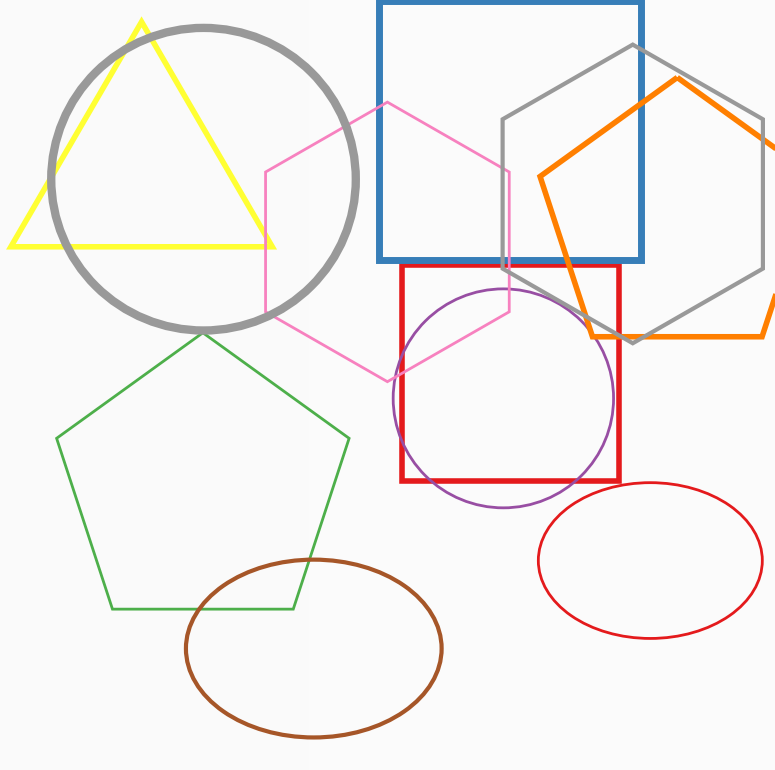[{"shape": "square", "thickness": 2, "radius": 0.7, "center": [0.659, 0.516]}, {"shape": "oval", "thickness": 1, "radius": 0.72, "center": [0.839, 0.272]}, {"shape": "square", "thickness": 2.5, "radius": 0.84, "center": [0.658, 0.83]}, {"shape": "pentagon", "thickness": 1, "radius": 0.99, "center": [0.262, 0.369]}, {"shape": "circle", "thickness": 1, "radius": 0.71, "center": [0.65, 0.483]}, {"shape": "pentagon", "thickness": 2, "radius": 0.93, "center": [0.874, 0.713]}, {"shape": "triangle", "thickness": 2, "radius": 0.97, "center": [0.183, 0.777]}, {"shape": "oval", "thickness": 1.5, "radius": 0.82, "center": [0.405, 0.158]}, {"shape": "hexagon", "thickness": 1, "radius": 0.91, "center": [0.5, 0.686]}, {"shape": "hexagon", "thickness": 1.5, "radius": 0.97, "center": [0.816, 0.748]}, {"shape": "circle", "thickness": 3, "radius": 0.98, "center": [0.263, 0.767]}]